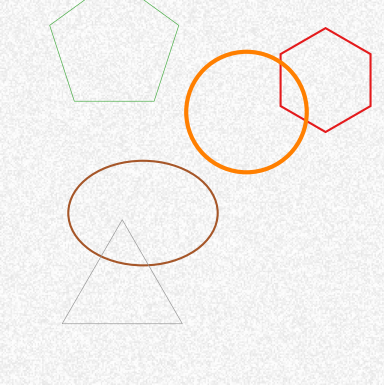[{"shape": "hexagon", "thickness": 1.5, "radius": 0.67, "center": [0.846, 0.792]}, {"shape": "pentagon", "thickness": 0.5, "radius": 0.88, "center": [0.297, 0.88]}, {"shape": "circle", "thickness": 3, "radius": 0.78, "center": [0.64, 0.709]}, {"shape": "oval", "thickness": 1.5, "radius": 0.97, "center": [0.371, 0.447]}, {"shape": "triangle", "thickness": 0.5, "radius": 0.9, "center": [0.318, 0.249]}]